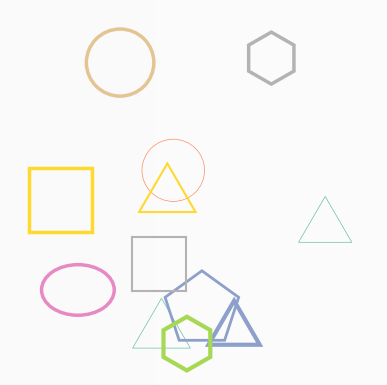[{"shape": "triangle", "thickness": 0.5, "radius": 0.4, "center": [0.839, 0.41]}, {"shape": "triangle", "thickness": 0.5, "radius": 0.43, "center": [0.417, 0.139]}, {"shape": "circle", "thickness": 0.5, "radius": 0.4, "center": [0.447, 0.558]}, {"shape": "pentagon", "thickness": 2, "radius": 0.5, "center": [0.521, 0.197]}, {"shape": "triangle", "thickness": 3, "radius": 0.38, "center": [0.604, 0.143]}, {"shape": "oval", "thickness": 2.5, "radius": 0.47, "center": [0.201, 0.247]}, {"shape": "hexagon", "thickness": 3, "radius": 0.35, "center": [0.482, 0.108]}, {"shape": "triangle", "thickness": 1.5, "radius": 0.42, "center": [0.432, 0.491]}, {"shape": "square", "thickness": 2.5, "radius": 0.41, "center": [0.156, 0.48]}, {"shape": "circle", "thickness": 2.5, "radius": 0.44, "center": [0.31, 0.837]}, {"shape": "hexagon", "thickness": 2.5, "radius": 0.34, "center": [0.7, 0.849]}, {"shape": "square", "thickness": 1.5, "radius": 0.35, "center": [0.411, 0.314]}]